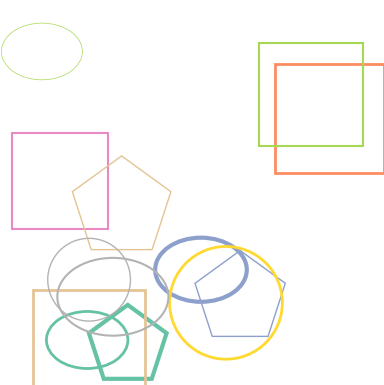[{"shape": "oval", "thickness": 2, "radius": 0.53, "center": [0.226, 0.117]}, {"shape": "pentagon", "thickness": 3, "radius": 0.53, "center": [0.332, 0.102]}, {"shape": "square", "thickness": 2, "radius": 0.71, "center": [0.856, 0.692]}, {"shape": "pentagon", "thickness": 1, "radius": 0.62, "center": [0.624, 0.226]}, {"shape": "oval", "thickness": 3, "radius": 0.59, "center": [0.522, 0.299]}, {"shape": "square", "thickness": 1.5, "radius": 0.62, "center": [0.155, 0.529]}, {"shape": "square", "thickness": 1.5, "radius": 0.67, "center": [0.808, 0.756]}, {"shape": "oval", "thickness": 0.5, "radius": 0.53, "center": [0.109, 0.866]}, {"shape": "circle", "thickness": 2, "radius": 0.73, "center": [0.587, 0.213]}, {"shape": "pentagon", "thickness": 1, "radius": 0.67, "center": [0.316, 0.46]}, {"shape": "square", "thickness": 2, "radius": 0.73, "center": [0.232, 0.101]}, {"shape": "oval", "thickness": 1.5, "radius": 0.72, "center": [0.293, 0.229]}, {"shape": "circle", "thickness": 1, "radius": 0.54, "center": [0.231, 0.273]}]